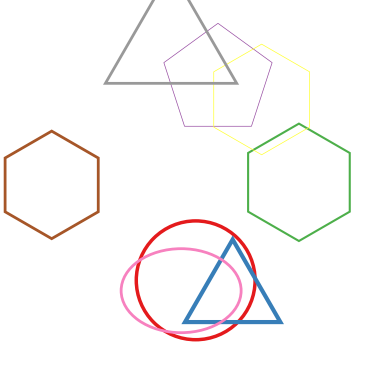[{"shape": "circle", "thickness": 2.5, "radius": 0.77, "center": [0.508, 0.272]}, {"shape": "triangle", "thickness": 3, "radius": 0.71, "center": [0.604, 0.235]}, {"shape": "hexagon", "thickness": 1.5, "radius": 0.76, "center": [0.776, 0.526]}, {"shape": "pentagon", "thickness": 0.5, "radius": 0.74, "center": [0.566, 0.792]}, {"shape": "hexagon", "thickness": 0.5, "radius": 0.72, "center": [0.68, 0.742]}, {"shape": "hexagon", "thickness": 2, "radius": 0.7, "center": [0.134, 0.52]}, {"shape": "oval", "thickness": 2, "radius": 0.78, "center": [0.47, 0.245]}, {"shape": "triangle", "thickness": 2, "radius": 0.98, "center": [0.444, 0.882]}]